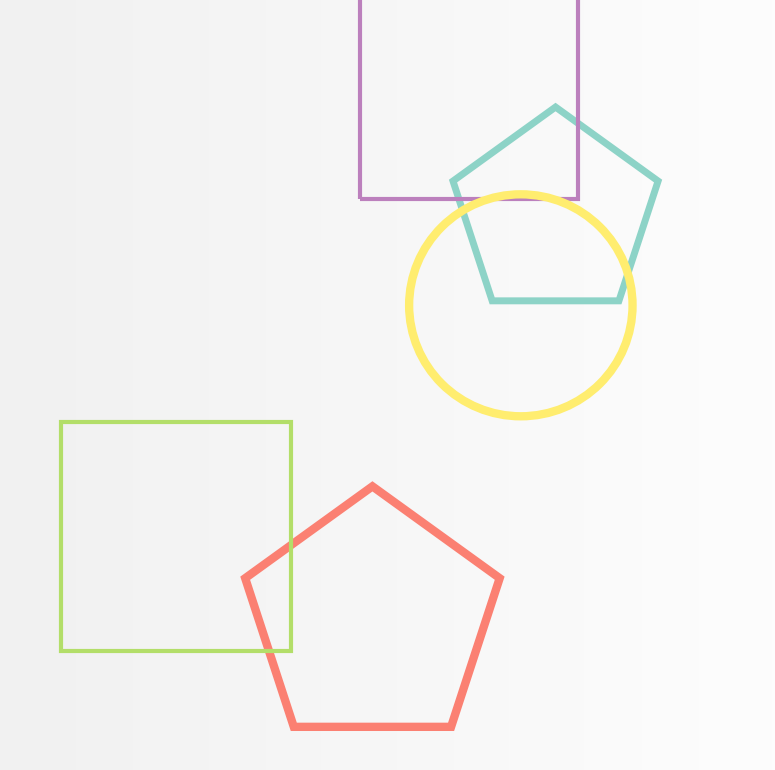[{"shape": "pentagon", "thickness": 2.5, "radius": 0.7, "center": [0.717, 0.722]}, {"shape": "pentagon", "thickness": 3, "radius": 0.86, "center": [0.481, 0.196]}, {"shape": "square", "thickness": 1.5, "radius": 0.74, "center": [0.227, 0.303]}, {"shape": "square", "thickness": 1.5, "radius": 0.7, "center": [0.605, 0.882]}, {"shape": "circle", "thickness": 3, "radius": 0.72, "center": [0.672, 0.604]}]